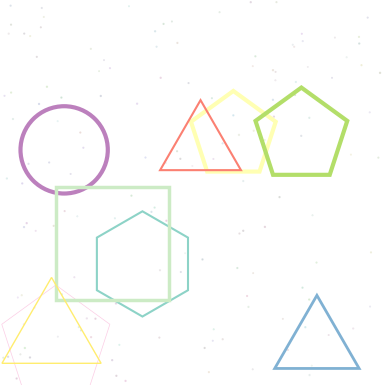[{"shape": "hexagon", "thickness": 1.5, "radius": 0.68, "center": [0.37, 0.314]}, {"shape": "pentagon", "thickness": 3, "radius": 0.58, "center": [0.606, 0.648]}, {"shape": "triangle", "thickness": 1.5, "radius": 0.61, "center": [0.521, 0.619]}, {"shape": "triangle", "thickness": 2, "radius": 0.63, "center": [0.823, 0.106]}, {"shape": "pentagon", "thickness": 3, "radius": 0.63, "center": [0.783, 0.647]}, {"shape": "pentagon", "thickness": 0.5, "radius": 0.74, "center": [0.145, 0.112]}, {"shape": "circle", "thickness": 3, "radius": 0.57, "center": [0.167, 0.611]}, {"shape": "square", "thickness": 2.5, "radius": 0.74, "center": [0.291, 0.367]}, {"shape": "triangle", "thickness": 1, "radius": 0.74, "center": [0.134, 0.131]}]